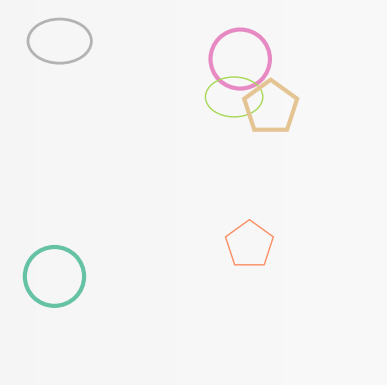[{"shape": "circle", "thickness": 3, "radius": 0.38, "center": [0.141, 0.282]}, {"shape": "pentagon", "thickness": 1, "radius": 0.32, "center": [0.644, 0.365]}, {"shape": "circle", "thickness": 3, "radius": 0.38, "center": [0.62, 0.847]}, {"shape": "oval", "thickness": 1, "radius": 0.37, "center": [0.604, 0.748]}, {"shape": "pentagon", "thickness": 3, "radius": 0.36, "center": [0.699, 0.721]}, {"shape": "oval", "thickness": 2, "radius": 0.41, "center": [0.154, 0.893]}]